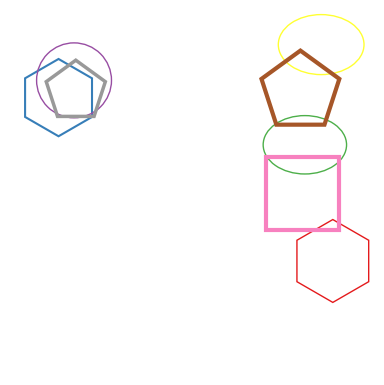[{"shape": "hexagon", "thickness": 1, "radius": 0.54, "center": [0.864, 0.322]}, {"shape": "hexagon", "thickness": 1.5, "radius": 0.5, "center": [0.152, 0.746]}, {"shape": "oval", "thickness": 1, "radius": 0.54, "center": [0.792, 0.624]}, {"shape": "circle", "thickness": 1, "radius": 0.49, "center": [0.192, 0.791]}, {"shape": "oval", "thickness": 1, "radius": 0.56, "center": [0.834, 0.884]}, {"shape": "pentagon", "thickness": 3, "radius": 0.53, "center": [0.78, 0.762]}, {"shape": "square", "thickness": 3, "radius": 0.47, "center": [0.786, 0.498]}, {"shape": "pentagon", "thickness": 2.5, "radius": 0.4, "center": [0.197, 0.763]}]